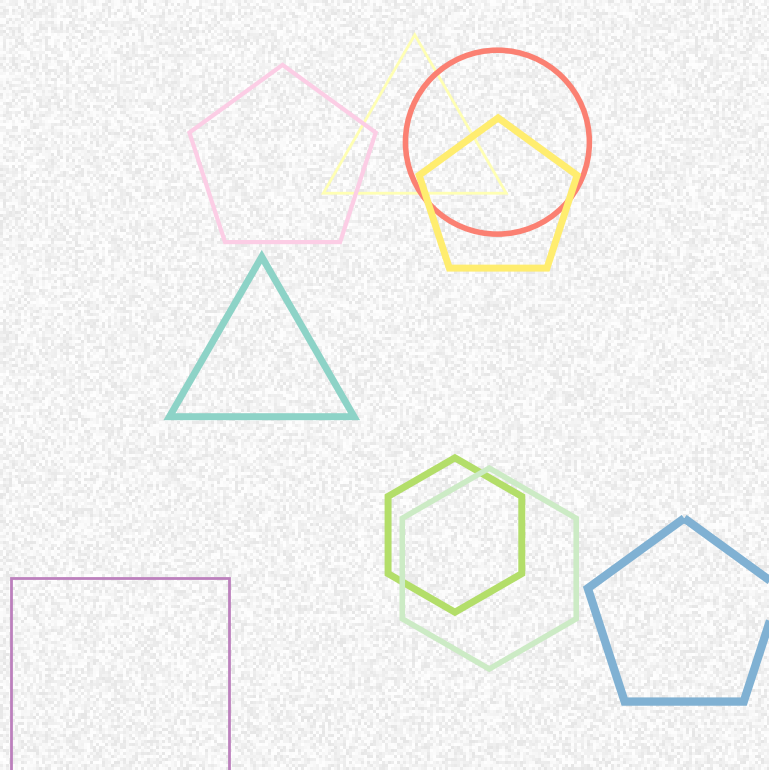[{"shape": "triangle", "thickness": 2.5, "radius": 0.69, "center": [0.34, 0.528]}, {"shape": "triangle", "thickness": 1, "radius": 0.69, "center": [0.539, 0.818]}, {"shape": "circle", "thickness": 2, "radius": 0.6, "center": [0.646, 0.815]}, {"shape": "pentagon", "thickness": 3, "radius": 0.66, "center": [0.889, 0.195]}, {"shape": "hexagon", "thickness": 2.5, "radius": 0.5, "center": [0.591, 0.305]}, {"shape": "pentagon", "thickness": 1.5, "radius": 0.64, "center": [0.367, 0.789]}, {"shape": "square", "thickness": 1, "radius": 0.71, "center": [0.156, 0.108]}, {"shape": "hexagon", "thickness": 2, "radius": 0.65, "center": [0.635, 0.262]}, {"shape": "pentagon", "thickness": 2.5, "radius": 0.54, "center": [0.647, 0.739]}]